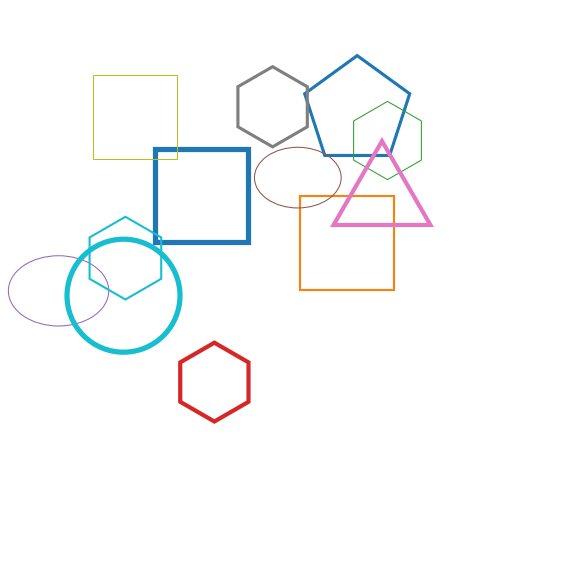[{"shape": "square", "thickness": 2.5, "radius": 0.4, "center": [0.349, 0.66]}, {"shape": "pentagon", "thickness": 1.5, "radius": 0.48, "center": [0.619, 0.807]}, {"shape": "square", "thickness": 1, "radius": 0.41, "center": [0.601, 0.578]}, {"shape": "hexagon", "thickness": 0.5, "radius": 0.34, "center": [0.671, 0.756]}, {"shape": "hexagon", "thickness": 2, "radius": 0.34, "center": [0.371, 0.337]}, {"shape": "oval", "thickness": 0.5, "radius": 0.43, "center": [0.101, 0.495]}, {"shape": "oval", "thickness": 0.5, "radius": 0.38, "center": [0.516, 0.692]}, {"shape": "triangle", "thickness": 2, "radius": 0.48, "center": [0.661, 0.658]}, {"shape": "hexagon", "thickness": 1.5, "radius": 0.35, "center": [0.472, 0.814]}, {"shape": "square", "thickness": 0.5, "radius": 0.36, "center": [0.233, 0.797]}, {"shape": "hexagon", "thickness": 1, "radius": 0.36, "center": [0.217, 0.552]}, {"shape": "circle", "thickness": 2.5, "radius": 0.49, "center": [0.214, 0.487]}]